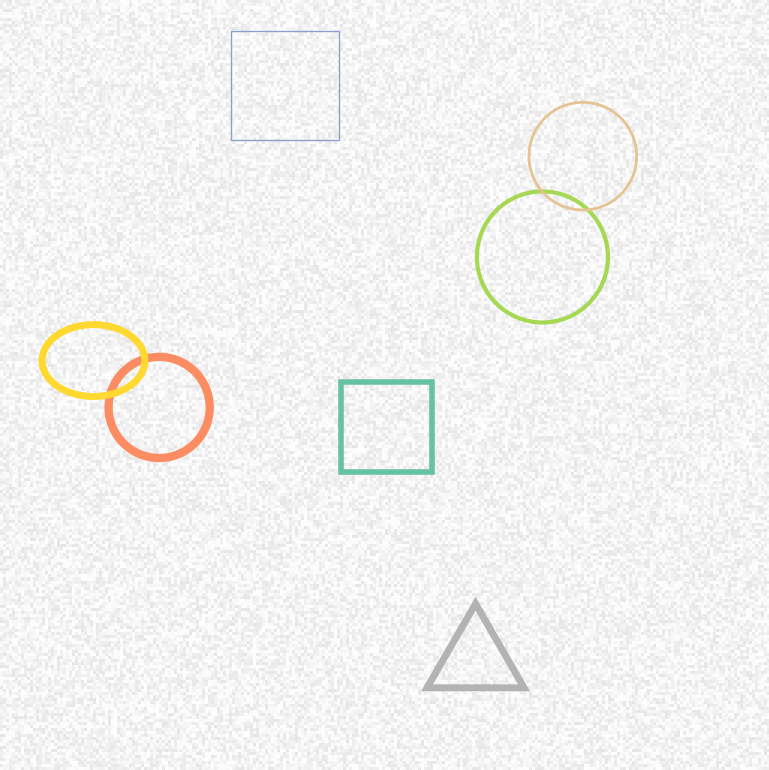[{"shape": "square", "thickness": 2, "radius": 0.29, "center": [0.502, 0.445]}, {"shape": "circle", "thickness": 3, "radius": 0.33, "center": [0.207, 0.471]}, {"shape": "square", "thickness": 0.5, "radius": 0.35, "center": [0.37, 0.889]}, {"shape": "circle", "thickness": 1.5, "radius": 0.43, "center": [0.704, 0.666]}, {"shape": "oval", "thickness": 2.5, "radius": 0.33, "center": [0.121, 0.532]}, {"shape": "circle", "thickness": 1, "radius": 0.35, "center": [0.757, 0.797]}, {"shape": "triangle", "thickness": 2.5, "radius": 0.36, "center": [0.618, 0.143]}]